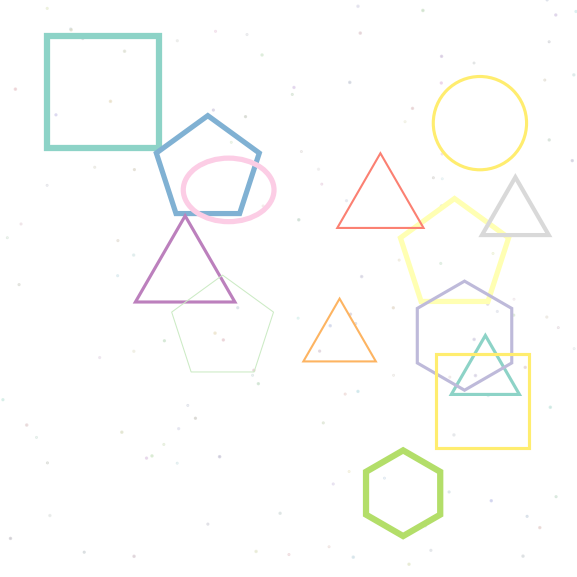[{"shape": "triangle", "thickness": 1.5, "radius": 0.34, "center": [0.84, 0.35]}, {"shape": "square", "thickness": 3, "radius": 0.49, "center": [0.178, 0.84]}, {"shape": "pentagon", "thickness": 2.5, "radius": 0.49, "center": [0.787, 0.557]}, {"shape": "hexagon", "thickness": 1.5, "radius": 0.47, "center": [0.804, 0.418]}, {"shape": "triangle", "thickness": 1, "radius": 0.43, "center": [0.659, 0.648]}, {"shape": "pentagon", "thickness": 2.5, "radius": 0.47, "center": [0.36, 0.705]}, {"shape": "triangle", "thickness": 1, "radius": 0.36, "center": [0.588, 0.41]}, {"shape": "hexagon", "thickness": 3, "radius": 0.37, "center": [0.698, 0.145]}, {"shape": "oval", "thickness": 2.5, "radius": 0.39, "center": [0.396, 0.67]}, {"shape": "triangle", "thickness": 2, "radius": 0.33, "center": [0.892, 0.625]}, {"shape": "triangle", "thickness": 1.5, "radius": 0.5, "center": [0.321, 0.526]}, {"shape": "pentagon", "thickness": 0.5, "radius": 0.46, "center": [0.385, 0.43]}, {"shape": "circle", "thickness": 1.5, "radius": 0.4, "center": [0.831, 0.786]}, {"shape": "square", "thickness": 1.5, "radius": 0.41, "center": [0.835, 0.305]}]